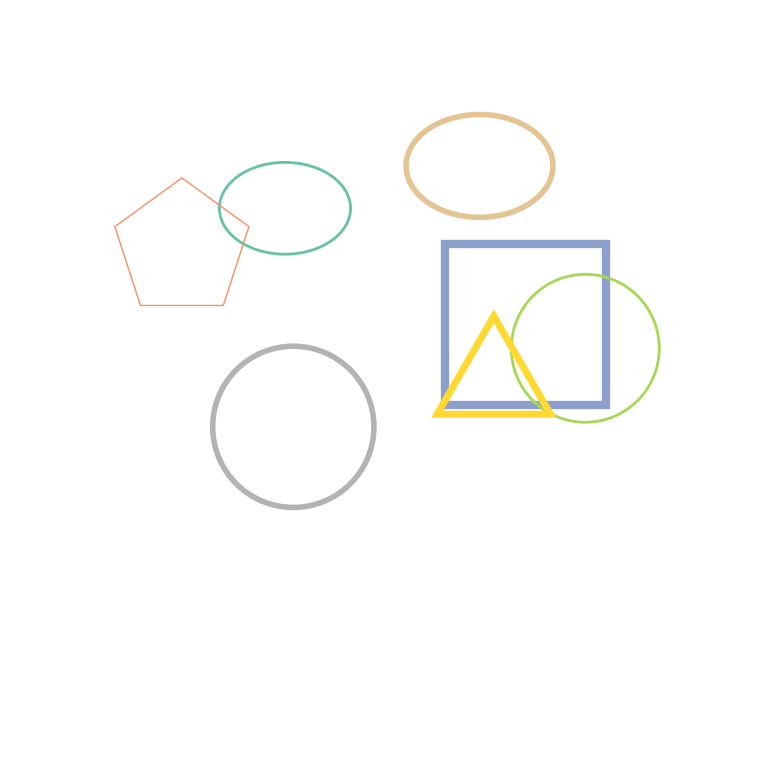[{"shape": "oval", "thickness": 1, "radius": 0.43, "center": [0.37, 0.729]}, {"shape": "pentagon", "thickness": 0.5, "radius": 0.46, "center": [0.236, 0.677]}, {"shape": "square", "thickness": 3, "radius": 0.52, "center": [0.682, 0.578]}, {"shape": "circle", "thickness": 1, "radius": 0.48, "center": [0.76, 0.548]}, {"shape": "triangle", "thickness": 2.5, "radius": 0.42, "center": [0.641, 0.505]}, {"shape": "oval", "thickness": 2, "radius": 0.48, "center": [0.623, 0.785]}, {"shape": "circle", "thickness": 2, "radius": 0.52, "center": [0.381, 0.446]}]